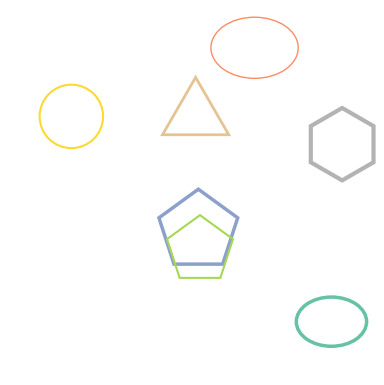[{"shape": "oval", "thickness": 2.5, "radius": 0.46, "center": [0.861, 0.165]}, {"shape": "oval", "thickness": 1, "radius": 0.57, "center": [0.661, 0.876]}, {"shape": "pentagon", "thickness": 2.5, "radius": 0.54, "center": [0.515, 0.401]}, {"shape": "pentagon", "thickness": 1.5, "radius": 0.45, "center": [0.519, 0.351]}, {"shape": "circle", "thickness": 1.5, "radius": 0.41, "center": [0.185, 0.698]}, {"shape": "triangle", "thickness": 2, "radius": 0.5, "center": [0.508, 0.7]}, {"shape": "hexagon", "thickness": 3, "radius": 0.47, "center": [0.889, 0.625]}]